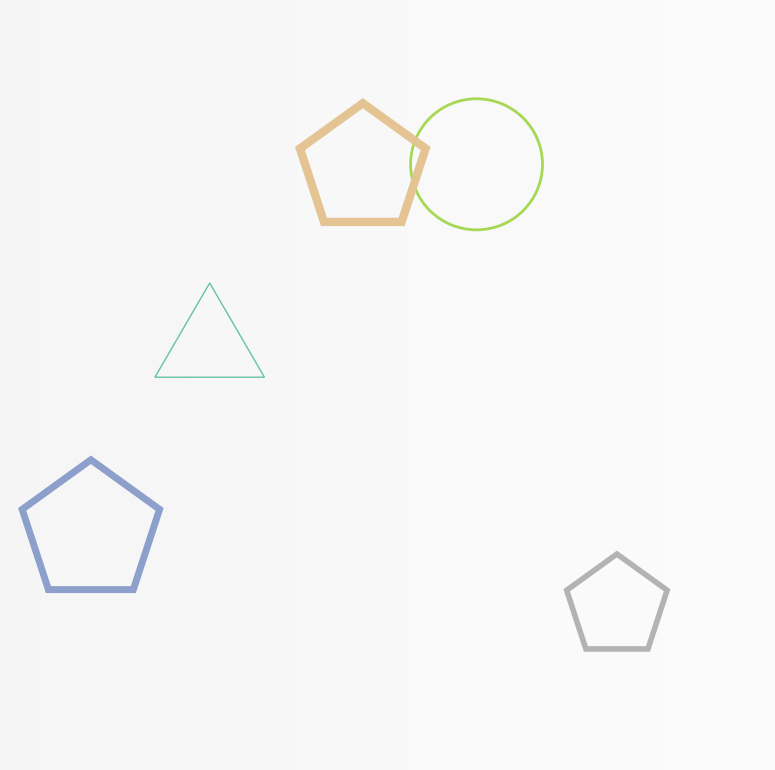[{"shape": "triangle", "thickness": 0.5, "radius": 0.41, "center": [0.271, 0.551]}, {"shape": "pentagon", "thickness": 2.5, "radius": 0.47, "center": [0.117, 0.31]}, {"shape": "circle", "thickness": 1, "radius": 0.43, "center": [0.615, 0.787]}, {"shape": "pentagon", "thickness": 3, "radius": 0.43, "center": [0.468, 0.781]}, {"shape": "pentagon", "thickness": 2, "radius": 0.34, "center": [0.796, 0.212]}]